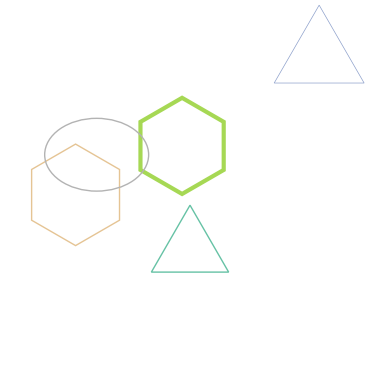[{"shape": "triangle", "thickness": 1, "radius": 0.58, "center": [0.494, 0.351]}, {"shape": "triangle", "thickness": 0.5, "radius": 0.67, "center": [0.829, 0.852]}, {"shape": "hexagon", "thickness": 3, "radius": 0.62, "center": [0.473, 0.621]}, {"shape": "hexagon", "thickness": 1, "radius": 0.66, "center": [0.196, 0.494]}, {"shape": "oval", "thickness": 1, "radius": 0.68, "center": [0.251, 0.598]}]